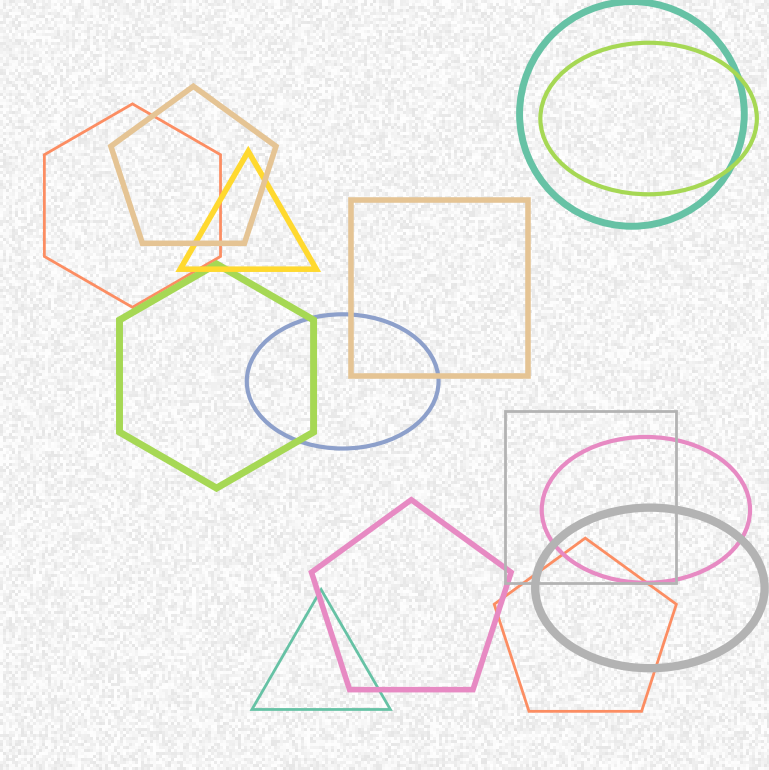[{"shape": "circle", "thickness": 2.5, "radius": 0.73, "center": [0.821, 0.852]}, {"shape": "triangle", "thickness": 1, "radius": 0.52, "center": [0.417, 0.13]}, {"shape": "hexagon", "thickness": 1, "radius": 0.66, "center": [0.172, 0.733]}, {"shape": "pentagon", "thickness": 1, "radius": 0.62, "center": [0.76, 0.177]}, {"shape": "oval", "thickness": 1.5, "radius": 0.62, "center": [0.445, 0.505]}, {"shape": "pentagon", "thickness": 2, "radius": 0.68, "center": [0.534, 0.215]}, {"shape": "oval", "thickness": 1.5, "radius": 0.68, "center": [0.839, 0.338]}, {"shape": "oval", "thickness": 1.5, "radius": 0.7, "center": [0.842, 0.846]}, {"shape": "hexagon", "thickness": 2.5, "radius": 0.73, "center": [0.281, 0.512]}, {"shape": "triangle", "thickness": 2, "radius": 0.51, "center": [0.322, 0.701]}, {"shape": "square", "thickness": 2, "radius": 0.57, "center": [0.571, 0.626]}, {"shape": "pentagon", "thickness": 2, "radius": 0.56, "center": [0.251, 0.775]}, {"shape": "oval", "thickness": 3, "radius": 0.74, "center": [0.844, 0.236]}, {"shape": "square", "thickness": 1, "radius": 0.56, "center": [0.767, 0.354]}]